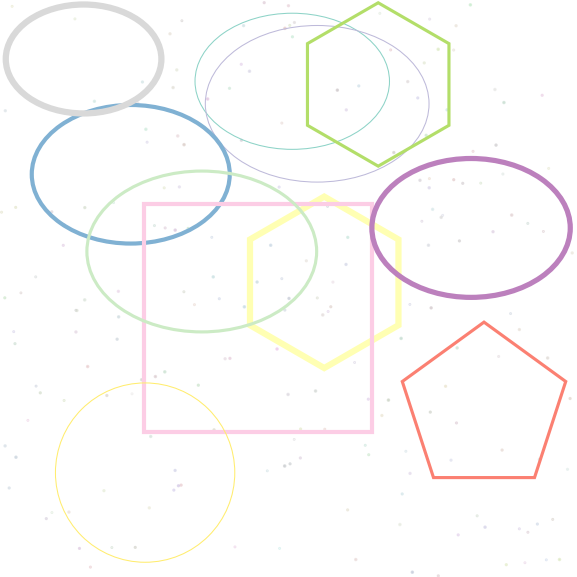[{"shape": "oval", "thickness": 0.5, "radius": 0.84, "center": [0.506, 0.858]}, {"shape": "hexagon", "thickness": 3, "radius": 0.74, "center": [0.561, 0.51]}, {"shape": "oval", "thickness": 0.5, "radius": 0.97, "center": [0.549, 0.819]}, {"shape": "pentagon", "thickness": 1.5, "radius": 0.74, "center": [0.838, 0.293]}, {"shape": "oval", "thickness": 2, "radius": 0.86, "center": [0.226, 0.697]}, {"shape": "hexagon", "thickness": 1.5, "radius": 0.71, "center": [0.655, 0.853]}, {"shape": "square", "thickness": 2, "radius": 0.99, "center": [0.447, 0.448]}, {"shape": "oval", "thickness": 3, "radius": 0.67, "center": [0.145, 0.897]}, {"shape": "oval", "thickness": 2.5, "radius": 0.86, "center": [0.816, 0.604]}, {"shape": "oval", "thickness": 1.5, "radius": 0.99, "center": [0.349, 0.564]}, {"shape": "circle", "thickness": 0.5, "radius": 0.78, "center": [0.251, 0.181]}]